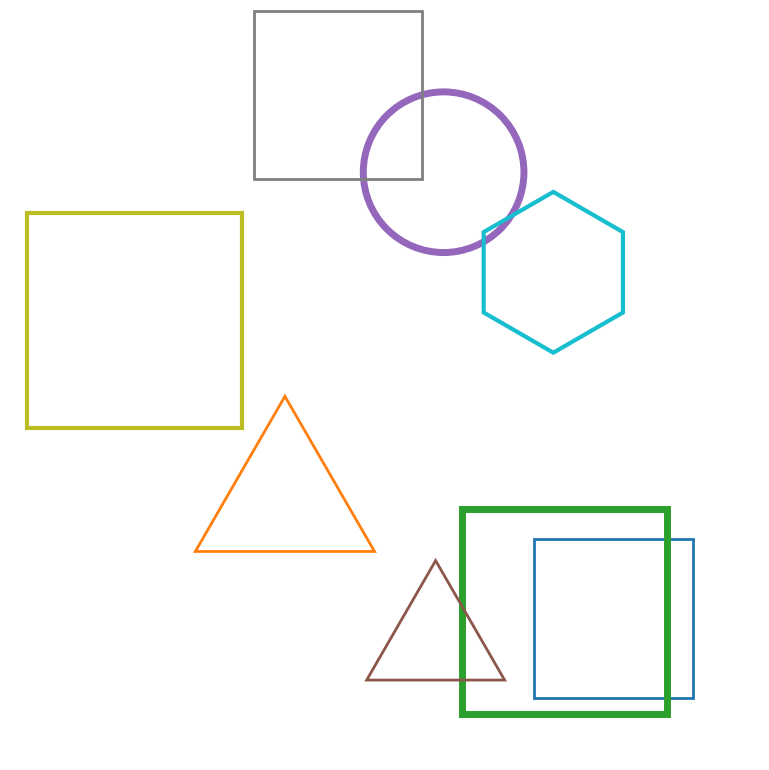[{"shape": "square", "thickness": 1, "radius": 0.52, "center": [0.796, 0.197]}, {"shape": "triangle", "thickness": 1, "radius": 0.67, "center": [0.37, 0.351]}, {"shape": "square", "thickness": 2.5, "radius": 0.66, "center": [0.733, 0.206]}, {"shape": "circle", "thickness": 2.5, "radius": 0.52, "center": [0.576, 0.776]}, {"shape": "triangle", "thickness": 1, "radius": 0.52, "center": [0.566, 0.168]}, {"shape": "square", "thickness": 1, "radius": 0.55, "center": [0.439, 0.876]}, {"shape": "square", "thickness": 1.5, "radius": 0.7, "center": [0.175, 0.584]}, {"shape": "hexagon", "thickness": 1.5, "radius": 0.52, "center": [0.719, 0.646]}]